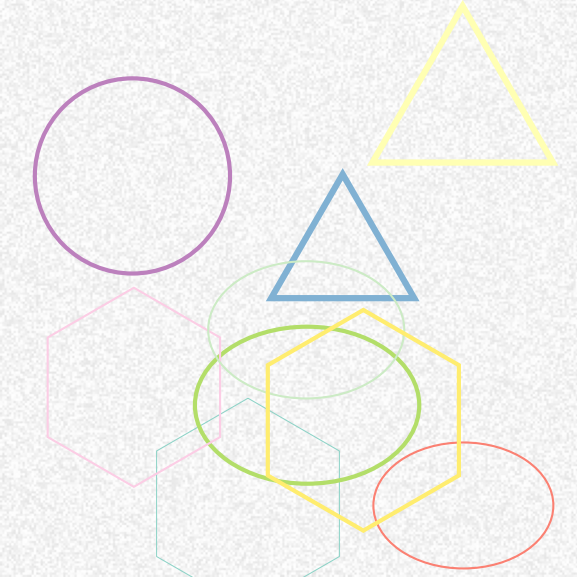[{"shape": "hexagon", "thickness": 0.5, "radius": 0.91, "center": [0.429, 0.127]}, {"shape": "triangle", "thickness": 3, "radius": 0.9, "center": [0.801, 0.808]}, {"shape": "oval", "thickness": 1, "radius": 0.78, "center": [0.802, 0.124]}, {"shape": "triangle", "thickness": 3, "radius": 0.71, "center": [0.593, 0.554]}, {"shape": "oval", "thickness": 2, "radius": 0.97, "center": [0.532, 0.297]}, {"shape": "hexagon", "thickness": 1, "radius": 0.86, "center": [0.232, 0.329]}, {"shape": "circle", "thickness": 2, "radius": 0.84, "center": [0.229, 0.694]}, {"shape": "oval", "thickness": 1, "radius": 0.85, "center": [0.53, 0.428]}, {"shape": "hexagon", "thickness": 2, "radius": 0.96, "center": [0.629, 0.271]}]